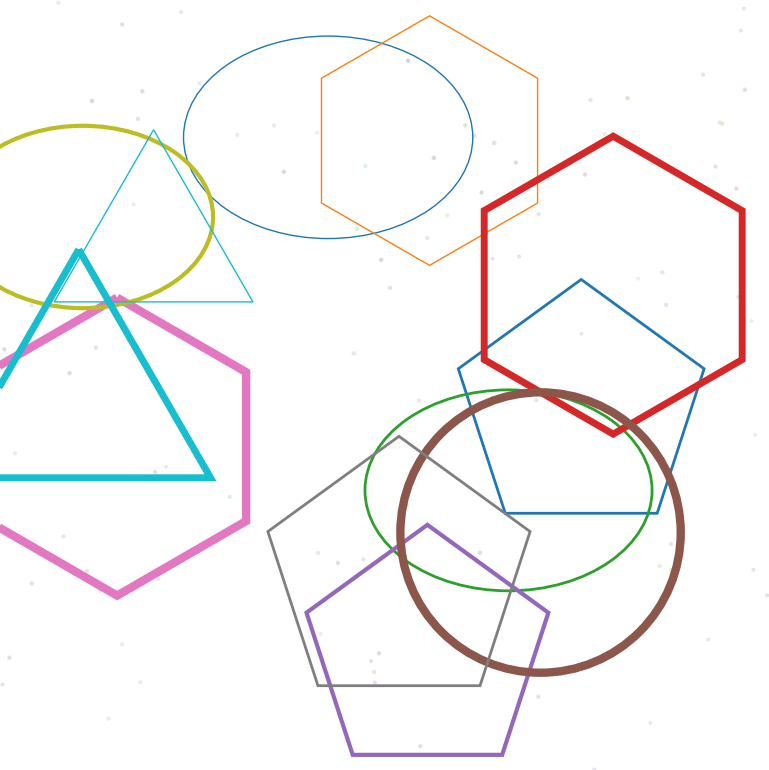[{"shape": "pentagon", "thickness": 1, "radius": 0.84, "center": [0.755, 0.469]}, {"shape": "oval", "thickness": 0.5, "radius": 0.94, "center": [0.426, 0.822]}, {"shape": "hexagon", "thickness": 0.5, "radius": 0.81, "center": [0.558, 0.817]}, {"shape": "oval", "thickness": 1, "radius": 0.93, "center": [0.66, 0.363]}, {"shape": "hexagon", "thickness": 2.5, "radius": 0.97, "center": [0.796, 0.63]}, {"shape": "pentagon", "thickness": 1.5, "radius": 0.83, "center": [0.555, 0.153]}, {"shape": "circle", "thickness": 3, "radius": 0.91, "center": [0.702, 0.308]}, {"shape": "hexagon", "thickness": 3, "radius": 0.97, "center": [0.152, 0.42]}, {"shape": "pentagon", "thickness": 1, "radius": 0.9, "center": [0.518, 0.254]}, {"shape": "oval", "thickness": 1.5, "radius": 0.85, "center": [0.108, 0.718]}, {"shape": "triangle", "thickness": 2.5, "radius": 0.99, "center": [0.102, 0.478]}, {"shape": "triangle", "thickness": 0.5, "radius": 0.75, "center": [0.199, 0.682]}]